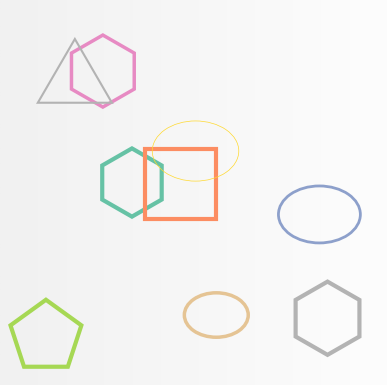[{"shape": "hexagon", "thickness": 3, "radius": 0.44, "center": [0.341, 0.526]}, {"shape": "square", "thickness": 3, "radius": 0.46, "center": [0.467, 0.523]}, {"shape": "oval", "thickness": 2, "radius": 0.53, "center": [0.824, 0.443]}, {"shape": "hexagon", "thickness": 2.5, "radius": 0.47, "center": [0.265, 0.815]}, {"shape": "pentagon", "thickness": 3, "radius": 0.48, "center": [0.119, 0.125]}, {"shape": "oval", "thickness": 0.5, "radius": 0.56, "center": [0.505, 0.608]}, {"shape": "oval", "thickness": 2.5, "radius": 0.41, "center": [0.558, 0.182]}, {"shape": "triangle", "thickness": 1.5, "radius": 0.55, "center": [0.193, 0.788]}, {"shape": "hexagon", "thickness": 3, "radius": 0.48, "center": [0.845, 0.173]}]